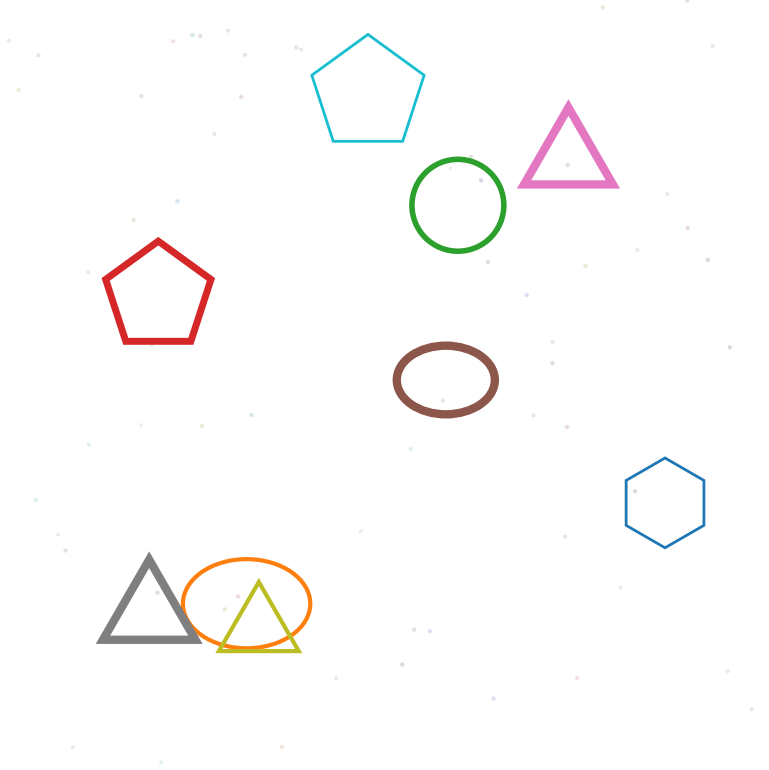[{"shape": "hexagon", "thickness": 1, "radius": 0.29, "center": [0.864, 0.347]}, {"shape": "oval", "thickness": 1.5, "radius": 0.41, "center": [0.32, 0.216]}, {"shape": "circle", "thickness": 2, "radius": 0.3, "center": [0.595, 0.733]}, {"shape": "pentagon", "thickness": 2.5, "radius": 0.36, "center": [0.206, 0.615]}, {"shape": "oval", "thickness": 3, "radius": 0.32, "center": [0.579, 0.506]}, {"shape": "triangle", "thickness": 3, "radius": 0.33, "center": [0.738, 0.794]}, {"shape": "triangle", "thickness": 3, "radius": 0.35, "center": [0.194, 0.204]}, {"shape": "triangle", "thickness": 1.5, "radius": 0.3, "center": [0.336, 0.184]}, {"shape": "pentagon", "thickness": 1, "radius": 0.38, "center": [0.478, 0.879]}]